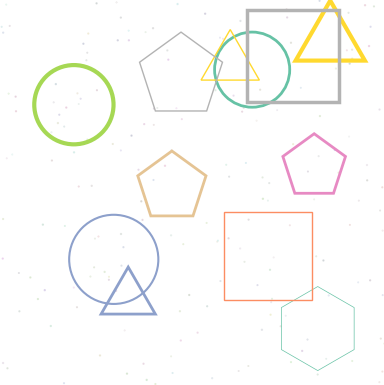[{"shape": "hexagon", "thickness": 0.5, "radius": 0.55, "center": [0.825, 0.147]}, {"shape": "circle", "thickness": 2, "radius": 0.49, "center": [0.655, 0.819]}, {"shape": "square", "thickness": 1, "radius": 0.57, "center": [0.696, 0.336]}, {"shape": "circle", "thickness": 1.5, "radius": 0.58, "center": [0.295, 0.326]}, {"shape": "triangle", "thickness": 2, "radius": 0.41, "center": [0.333, 0.225]}, {"shape": "pentagon", "thickness": 2, "radius": 0.43, "center": [0.816, 0.567]}, {"shape": "circle", "thickness": 3, "radius": 0.51, "center": [0.192, 0.728]}, {"shape": "triangle", "thickness": 3, "radius": 0.52, "center": [0.858, 0.895]}, {"shape": "triangle", "thickness": 1, "radius": 0.44, "center": [0.598, 0.836]}, {"shape": "pentagon", "thickness": 2, "radius": 0.47, "center": [0.446, 0.515]}, {"shape": "pentagon", "thickness": 1, "radius": 0.57, "center": [0.47, 0.803]}, {"shape": "square", "thickness": 2.5, "radius": 0.6, "center": [0.762, 0.854]}]